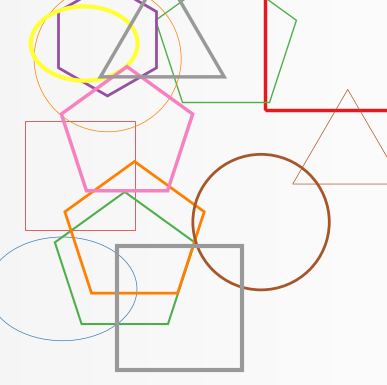[{"shape": "square", "thickness": 2.5, "radius": 0.8, "center": [0.843, 0.876]}, {"shape": "square", "thickness": 0.5, "radius": 0.71, "center": [0.206, 0.543]}, {"shape": "oval", "thickness": 0.5, "radius": 0.96, "center": [0.161, 0.25]}, {"shape": "pentagon", "thickness": 1, "radius": 0.95, "center": [0.583, 0.888]}, {"shape": "pentagon", "thickness": 1.5, "radius": 0.95, "center": [0.322, 0.312]}, {"shape": "hexagon", "thickness": 2, "radius": 0.73, "center": [0.277, 0.897]}, {"shape": "pentagon", "thickness": 2, "radius": 0.95, "center": [0.347, 0.392]}, {"shape": "circle", "thickness": 0.5, "radius": 0.95, "center": [0.278, 0.847]}, {"shape": "oval", "thickness": 3, "radius": 0.69, "center": [0.217, 0.887]}, {"shape": "triangle", "thickness": 0.5, "radius": 0.82, "center": [0.897, 0.604]}, {"shape": "circle", "thickness": 2, "radius": 0.88, "center": [0.674, 0.423]}, {"shape": "pentagon", "thickness": 2.5, "radius": 0.89, "center": [0.328, 0.649]}, {"shape": "triangle", "thickness": 2.5, "radius": 0.92, "center": [0.419, 0.893]}, {"shape": "square", "thickness": 3, "radius": 0.81, "center": [0.463, 0.2]}]